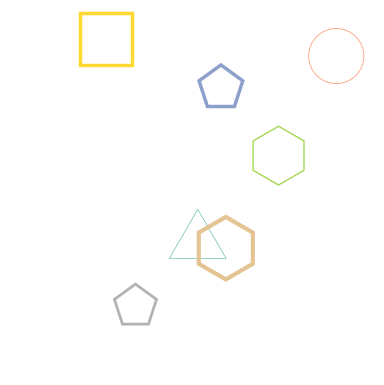[{"shape": "triangle", "thickness": 0.5, "radius": 0.43, "center": [0.514, 0.371]}, {"shape": "circle", "thickness": 0.5, "radius": 0.36, "center": [0.873, 0.854]}, {"shape": "pentagon", "thickness": 2.5, "radius": 0.3, "center": [0.574, 0.772]}, {"shape": "hexagon", "thickness": 1, "radius": 0.38, "center": [0.724, 0.596]}, {"shape": "square", "thickness": 2.5, "radius": 0.34, "center": [0.276, 0.9]}, {"shape": "hexagon", "thickness": 3, "radius": 0.41, "center": [0.586, 0.355]}, {"shape": "pentagon", "thickness": 2, "radius": 0.29, "center": [0.352, 0.205]}]